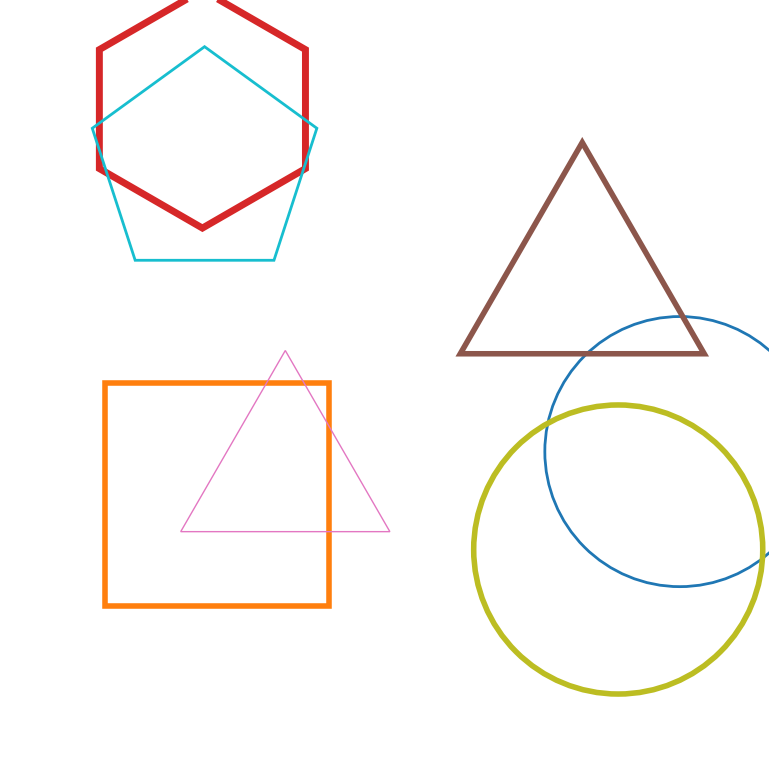[{"shape": "circle", "thickness": 1, "radius": 0.88, "center": [0.883, 0.414]}, {"shape": "square", "thickness": 2, "radius": 0.73, "center": [0.282, 0.358]}, {"shape": "hexagon", "thickness": 2.5, "radius": 0.77, "center": [0.263, 0.858]}, {"shape": "triangle", "thickness": 2, "radius": 0.91, "center": [0.756, 0.632]}, {"shape": "triangle", "thickness": 0.5, "radius": 0.78, "center": [0.371, 0.388]}, {"shape": "circle", "thickness": 2, "radius": 0.94, "center": [0.803, 0.286]}, {"shape": "pentagon", "thickness": 1, "radius": 0.77, "center": [0.266, 0.786]}]